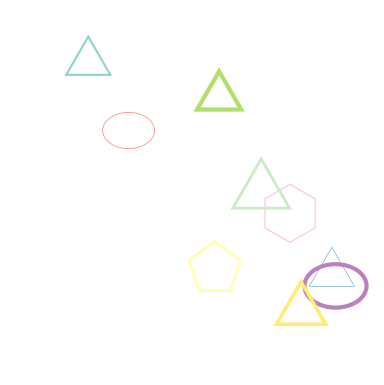[{"shape": "triangle", "thickness": 1.5, "radius": 0.33, "center": [0.229, 0.839]}, {"shape": "pentagon", "thickness": 2, "radius": 0.35, "center": [0.558, 0.302]}, {"shape": "oval", "thickness": 0.5, "radius": 0.34, "center": [0.334, 0.661]}, {"shape": "triangle", "thickness": 0.5, "radius": 0.34, "center": [0.862, 0.29]}, {"shape": "triangle", "thickness": 3, "radius": 0.33, "center": [0.569, 0.749]}, {"shape": "hexagon", "thickness": 1, "radius": 0.38, "center": [0.753, 0.446]}, {"shape": "oval", "thickness": 3, "radius": 0.4, "center": [0.872, 0.257]}, {"shape": "triangle", "thickness": 2, "radius": 0.42, "center": [0.678, 0.502]}, {"shape": "triangle", "thickness": 2.5, "radius": 0.37, "center": [0.782, 0.195]}]